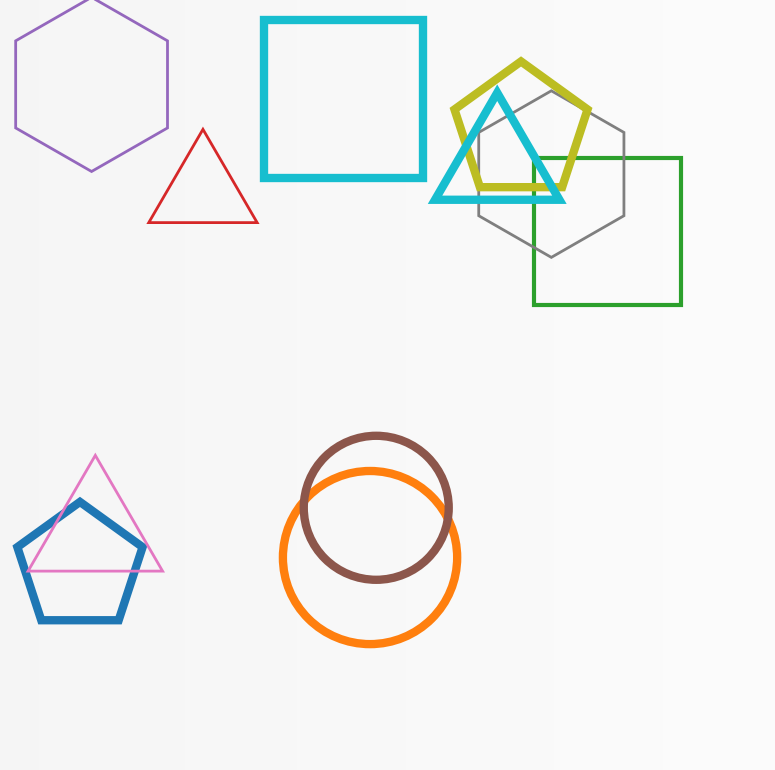[{"shape": "pentagon", "thickness": 3, "radius": 0.42, "center": [0.103, 0.263]}, {"shape": "circle", "thickness": 3, "radius": 0.56, "center": [0.477, 0.276]}, {"shape": "square", "thickness": 1.5, "radius": 0.48, "center": [0.784, 0.7]}, {"shape": "triangle", "thickness": 1, "radius": 0.4, "center": [0.262, 0.751]}, {"shape": "hexagon", "thickness": 1, "radius": 0.57, "center": [0.118, 0.89]}, {"shape": "circle", "thickness": 3, "radius": 0.47, "center": [0.485, 0.341]}, {"shape": "triangle", "thickness": 1, "radius": 0.5, "center": [0.123, 0.308]}, {"shape": "hexagon", "thickness": 1, "radius": 0.54, "center": [0.711, 0.774]}, {"shape": "pentagon", "thickness": 3, "radius": 0.45, "center": [0.672, 0.83]}, {"shape": "square", "thickness": 3, "radius": 0.51, "center": [0.444, 0.872]}, {"shape": "triangle", "thickness": 3, "radius": 0.46, "center": [0.642, 0.787]}]